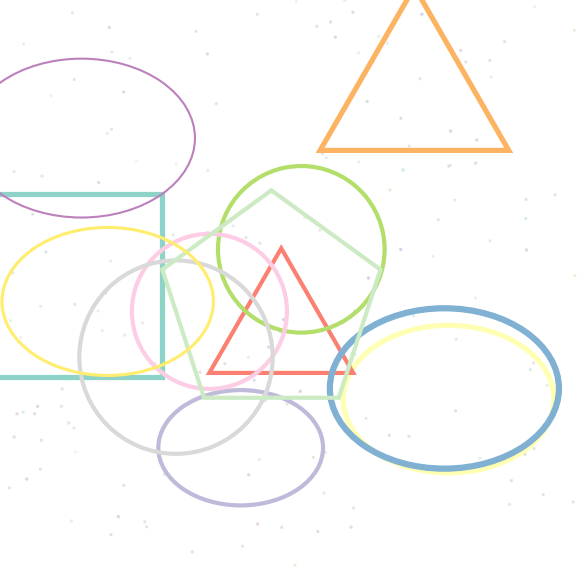[{"shape": "square", "thickness": 2.5, "radius": 0.79, "center": [0.123, 0.504]}, {"shape": "oval", "thickness": 2.5, "radius": 0.91, "center": [0.777, 0.308]}, {"shape": "oval", "thickness": 2, "radius": 0.71, "center": [0.417, 0.224]}, {"shape": "triangle", "thickness": 2, "radius": 0.72, "center": [0.487, 0.425]}, {"shape": "oval", "thickness": 3, "radius": 0.99, "center": [0.77, 0.326]}, {"shape": "triangle", "thickness": 2.5, "radius": 0.94, "center": [0.718, 0.833]}, {"shape": "circle", "thickness": 2, "radius": 0.72, "center": [0.522, 0.567]}, {"shape": "circle", "thickness": 2, "radius": 0.67, "center": [0.363, 0.46]}, {"shape": "circle", "thickness": 2, "radius": 0.84, "center": [0.305, 0.381]}, {"shape": "oval", "thickness": 1, "radius": 0.98, "center": [0.141, 0.76]}, {"shape": "pentagon", "thickness": 2, "radius": 0.99, "center": [0.47, 0.471]}, {"shape": "oval", "thickness": 1.5, "radius": 0.92, "center": [0.187, 0.477]}]